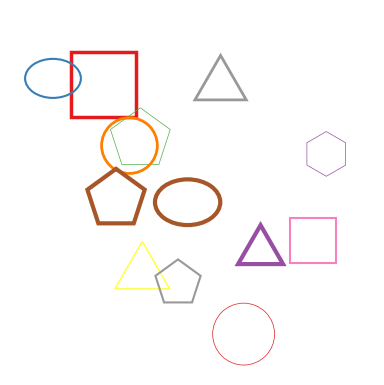[{"shape": "circle", "thickness": 0.5, "radius": 0.4, "center": [0.633, 0.132]}, {"shape": "square", "thickness": 2.5, "radius": 0.42, "center": [0.268, 0.782]}, {"shape": "oval", "thickness": 1.5, "radius": 0.36, "center": [0.138, 0.796]}, {"shape": "pentagon", "thickness": 0.5, "radius": 0.41, "center": [0.365, 0.638]}, {"shape": "triangle", "thickness": 3, "radius": 0.34, "center": [0.677, 0.348]}, {"shape": "hexagon", "thickness": 0.5, "radius": 0.29, "center": [0.847, 0.6]}, {"shape": "circle", "thickness": 2, "radius": 0.36, "center": [0.336, 0.622]}, {"shape": "triangle", "thickness": 1, "radius": 0.41, "center": [0.37, 0.291]}, {"shape": "oval", "thickness": 3, "radius": 0.42, "center": [0.487, 0.475]}, {"shape": "pentagon", "thickness": 3, "radius": 0.39, "center": [0.301, 0.483]}, {"shape": "square", "thickness": 1.5, "radius": 0.3, "center": [0.813, 0.375]}, {"shape": "triangle", "thickness": 2, "radius": 0.38, "center": [0.573, 0.779]}, {"shape": "pentagon", "thickness": 1.5, "radius": 0.31, "center": [0.462, 0.264]}]